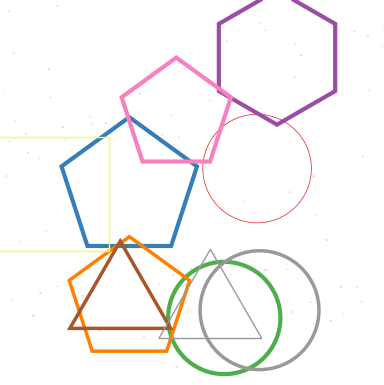[{"shape": "circle", "thickness": 0.5, "radius": 0.7, "center": [0.668, 0.562]}, {"shape": "pentagon", "thickness": 3, "radius": 0.92, "center": [0.336, 0.511]}, {"shape": "circle", "thickness": 3, "radius": 0.73, "center": [0.582, 0.174]}, {"shape": "hexagon", "thickness": 3, "radius": 0.87, "center": [0.72, 0.851]}, {"shape": "pentagon", "thickness": 2.5, "radius": 0.82, "center": [0.336, 0.221]}, {"shape": "square", "thickness": 1, "radius": 0.74, "center": [0.134, 0.497]}, {"shape": "triangle", "thickness": 2.5, "radius": 0.76, "center": [0.312, 0.223]}, {"shape": "pentagon", "thickness": 3, "radius": 0.75, "center": [0.458, 0.701]}, {"shape": "circle", "thickness": 2.5, "radius": 0.77, "center": [0.674, 0.194]}, {"shape": "triangle", "thickness": 1, "radius": 0.77, "center": [0.546, 0.198]}]